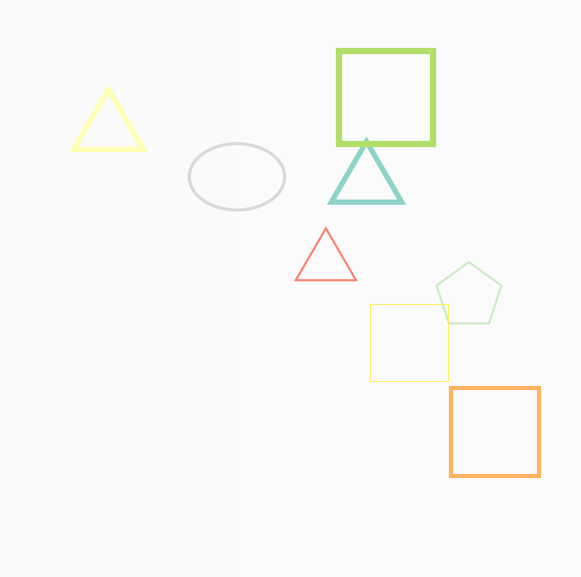[{"shape": "triangle", "thickness": 2.5, "radius": 0.35, "center": [0.631, 0.684]}, {"shape": "triangle", "thickness": 2.5, "radius": 0.35, "center": [0.187, 0.775]}, {"shape": "triangle", "thickness": 1, "radius": 0.3, "center": [0.561, 0.544]}, {"shape": "square", "thickness": 2, "radius": 0.38, "center": [0.851, 0.251]}, {"shape": "square", "thickness": 3, "radius": 0.4, "center": [0.664, 0.83]}, {"shape": "oval", "thickness": 1.5, "radius": 0.41, "center": [0.408, 0.693]}, {"shape": "pentagon", "thickness": 1, "radius": 0.29, "center": [0.807, 0.487]}, {"shape": "square", "thickness": 0.5, "radius": 0.34, "center": [0.703, 0.406]}]